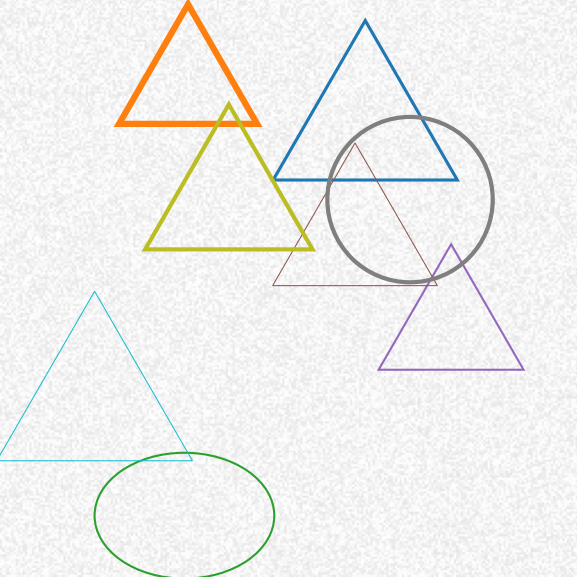[{"shape": "triangle", "thickness": 1.5, "radius": 0.92, "center": [0.632, 0.779]}, {"shape": "triangle", "thickness": 3, "radius": 0.69, "center": [0.326, 0.854]}, {"shape": "oval", "thickness": 1, "radius": 0.78, "center": [0.319, 0.106]}, {"shape": "triangle", "thickness": 1, "radius": 0.72, "center": [0.781, 0.431]}, {"shape": "triangle", "thickness": 0.5, "radius": 0.82, "center": [0.615, 0.587]}, {"shape": "circle", "thickness": 2, "radius": 0.72, "center": [0.71, 0.653]}, {"shape": "triangle", "thickness": 2, "radius": 0.84, "center": [0.396, 0.651]}, {"shape": "triangle", "thickness": 0.5, "radius": 0.98, "center": [0.164, 0.299]}]